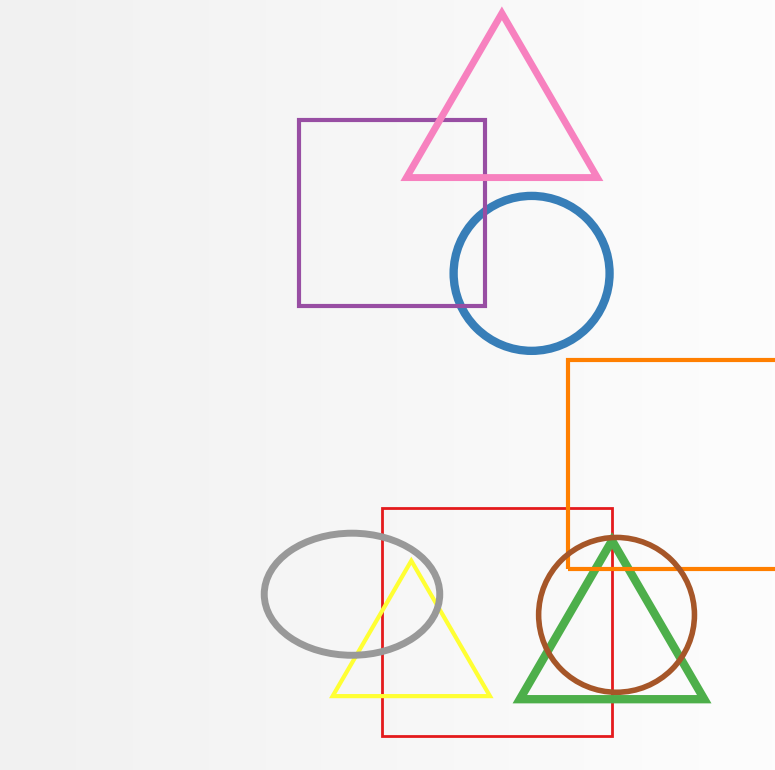[{"shape": "square", "thickness": 1, "radius": 0.74, "center": [0.641, 0.193]}, {"shape": "circle", "thickness": 3, "radius": 0.5, "center": [0.686, 0.645]}, {"shape": "triangle", "thickness": 3, "radius": 0.69, "center": [0.79, 0.161]}, {"shape": "square", "thickness": 1.5, "radius": 0.6, "center": [0.506, 0.723]}, {"shape": "square", "thickness": 1.5, "radius": 0.68, "center": [0.869, 0.397]}, {"shape": "triangle", "thickness": 1.5, "radius": 0.59, "center": [0.531, 0.155]}, {"shape": "circle", "thickness": 2, "radius": 0.5, "center": [0.796, 0.201]}, {"shape": "triangle", "thickness": 2.5, "radius": 0.71, "center": [0.648, 0.84]}, {"shape": "oval", "thickness": 2.5, "radius": 0.57, "center": [0.454, 0.228]}]